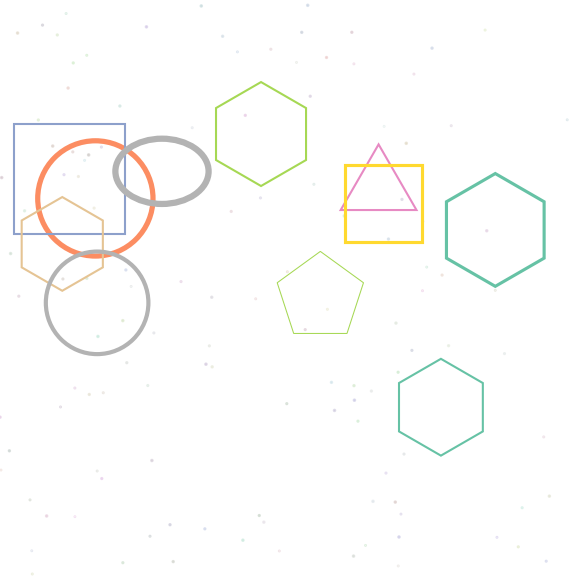[{"shape": "hexagon", "thickness": 1, "radius": 0.42, "center": [0.763, 0.294]}, {"shape": "hexagon", "thickness": 1.5, "radius": 0.49, "center": [0.858, 0.601]}, {"shape": "circle", "thickness": 2.5, "radius": 0.5, "center": [0.165, 0.656]}, {"shape": "square", "thickness": 1, "radius": 0.48, "center": [0.12, 0.689]}, {"shape": "triangle", "thickness": 1, "radius": 0.38, "center": [0.656, 0.673]}, {"shape": "hexagon", "thickness": 1, "radius": 0.45, "center": [0.452, 0.767]}, {"shape": "pentagon", "thickness": 0.5, "radius": 0.39, "center": [0.555, 0.485]}, {"shape": "square", "thickness": 1.5, "radius": 0.33, "center": [0.664, 0.646]}, {"shape": "hexagon", "thickness": 1, "radius": 0.41, "center": [0.108, 0.577]}, {"shape": "oval", "thickness": 3, "radius": 0.4, "center": [0.281, 0.702]}, {"shape": "circle", "thickness": 2, "radius": 0.44, "center": [0.168, 0.475]}]